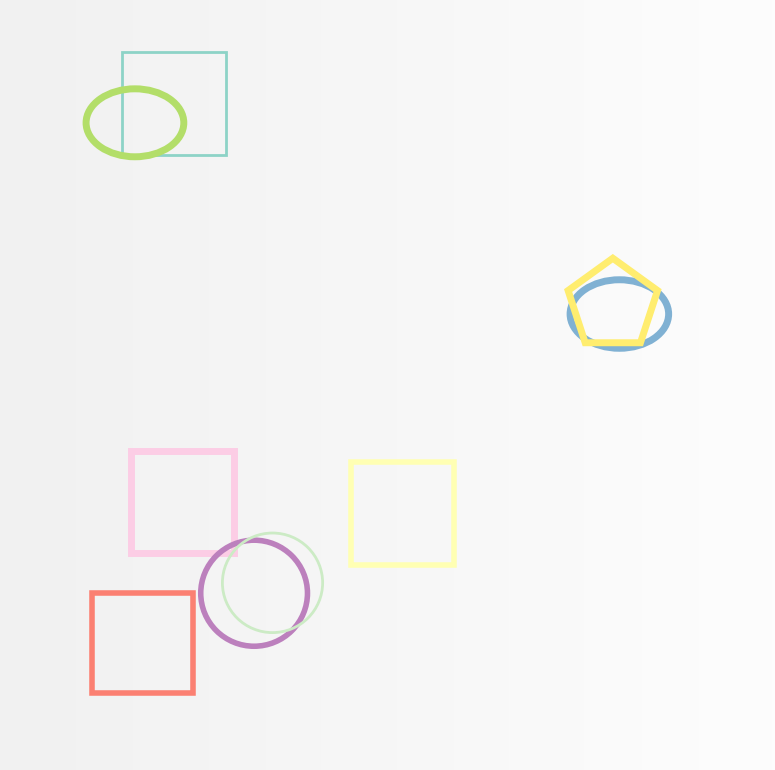[{"shape": "square", "thickness": 1, "radius": 0.34, "center": [0.225, 0.866]}, {"shape": "square", "thickness": 2, "radius": 0.33, "center": [0.519, 0.333]}, {"shape": "square", "thickness": 2, "radius": 0.32, "center": [0.184, 0.165]}, {"shape": "oval", "thickness": 2.5, "radius": 0.32, "center": [0.799, 0.592]}, {"shape": "oval", "thickness": 2.5, "radius": 0.32, "center": [0.174, 0.841]}, {"shape": "square", "thickness": 2.5, "radius": 0.33, "center": [0.235, 0.348]}, {"shape": "circle", "thickness": 2, "radius": 0.34, "center": [0.328, 0.23]}, {"shape": "circle", "thickness": 1, "radius": 0.32, "center": [0.352, 0.243]}, {"shape": "pentagon", "thickness": 2.5, "radius": 0.3, "center": [0.791, 0.604]}]